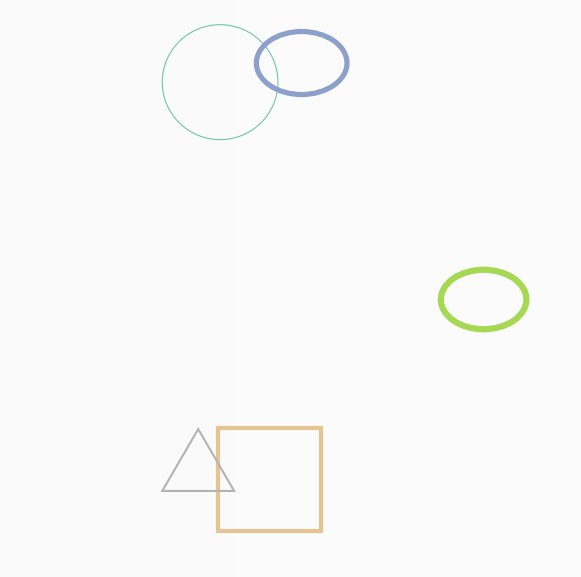[{"shape": "circle", "thickness": 0.5, "radius": 0.5, "center": [0.379, 0.857]}, {"shape": "oval", "thickness": 2.5, "radius": 0.39, "center": [0.519, 0.89]}, {"shape": "oval", "thickness": 3, "radius": 0.37, "center": [0.832, 0.481]}, {"shape": "square", "thickness": 2, "radius": 0.44, "center": [0.463, 0.169]}, {"shape": "triangle", "thickness": 1, "radius": 0.36, "center": [0.341, 0.185]}]